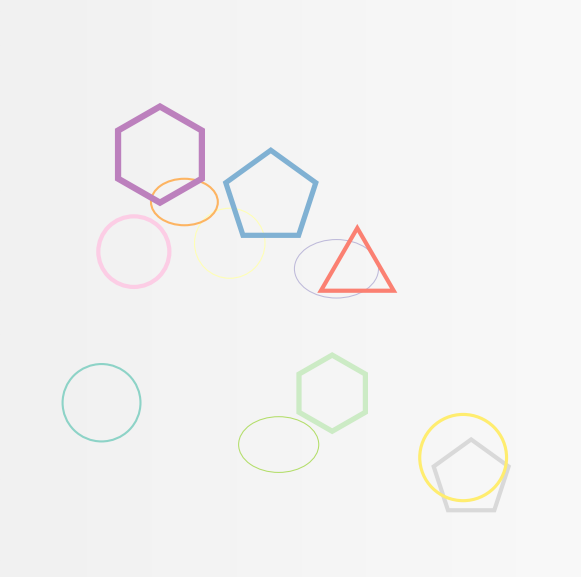[{"shape": "circle", "thickness": 1, "radius": 0.34, "center": [0.175, 0.302]}, {"shape": "circle", "thickness": 0.5, "radius": 0.3, "center": [0.395, 0.578]}, {"shape": "oval", "thickness": 0.5, "radius": 0.36, "center": [0.579, 0.534]}, {"shape": "triangle", "thickness": 2, "radius": 0.36, "center": [0.615, 0.532]}, {"shape": "pentagon", "thickness": 2.5, "radius": 0.41, "center": [0.466, 0.658]}, {"shape": "oval", "thickness": 1, "radius": 0.29, "center": [0.317, 0.649]}, {"shape": "oval", "thickness": 0.5, "radius": 0.34, "center": [0.479, 0.229]}, {"shape": "circle", "thickness": 2, "radius": 0.31, "center": [0.23, 0.563]}, {"shape": "pentagon", "thickness": 2, "radius": 0.34, "center": [0.811, 0.17]}, {"shape": "hexagon", "thickness": 3, "radius": 0.42, "center": [0.275, 0.731]}, {"shape": "hexagon", "thickness": 2.5, "radius": 0.33, "center": [0.571, 0.318]}, {"shape": "circle", "thickness": 1.5, "radius": 0.37, "center": [0.797, 0.207]}]